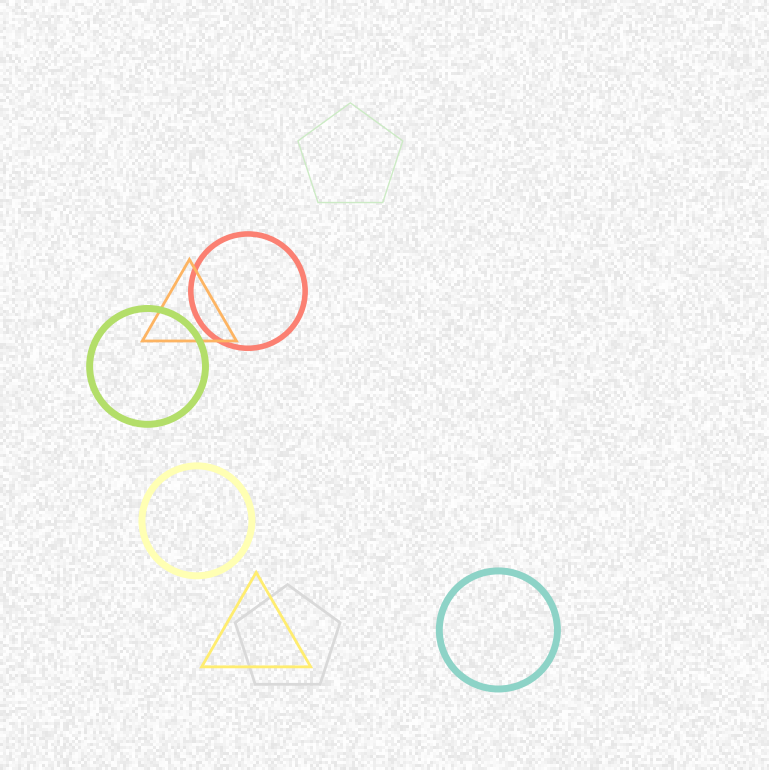[{"shape": "circle", "thickness": 2.5, "radius": 0.38, "center": [0.647, 0.182]}, {"shape": "circle", "thickness": 2.5, "radius": 0.36, "center": [0.256, 0.324]}, {"shape": "circle", "thickness": 2, "radius": 0.37, "center": [0.322, 0.622]}, {"shape": "triangle", "thickness": 1, "radius": 0.35, "center": [0.246, 0.592]}, {"shape": "circle", "thickness": 2.5, "radius": 0.38, "center": [0.192, 0.524]}, {"shape": "pentagon", "thickness": 1, "radius": 0.36, "center": [0.374, 0.169]}, {"shape": "pentagon", "thickness": 0.5, "radius": 0.36, "center": [0.455, 0.795]}, {"shape": "triangle", "thickness": 1, "radius": 0.41, "center": [0.333, 0.175]}]